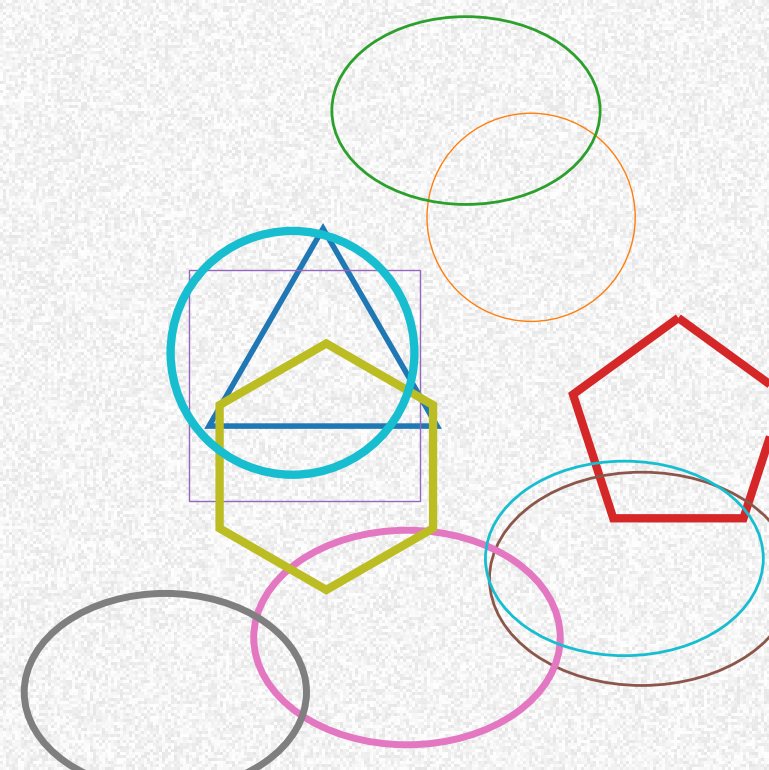[{"shape": "triangle", "thickness": 2, "radius": 0.85, "center": [0.42, 0.532]}, {"shape": "circle", "thickness": 0.5, "radius": 0.68, "center": [0.69, 0.718]}, {"shape": "oval", "thickness": 1, "radius": 0.87, "center": [0.605, 0.856]}, {"shape": "pentagon", "thickness": 3, "radius": 0.72, "center": [0.881, 0.443]}, {"shape": "square", "thickness": 0.5, "radius": 0.75, "center": [0.395, 0.499]}, {"shape": "oval", "thickness": 1, "radius": 0.99, "center": [0.834, 0.248]}, {"shape": "oval", "thickness": 2.5, "radius": 1.0, "center": [0.529, 0.172]}, {"shape": "oval", "thickness": 2.5, "radius": 0.92, "center": [0.215, 0.101]}, {"shape": "hexagon", "thickness": 3, "radius": 0.8, "center": [0.424, 0.394]}, {"shape": "circle", "thickness": 3, "radius": 0.79, "center": [0.38, 0.542]}, {"shape": "oval", "thickness": 1, "radius": 0.9, "center": [0.811, 0.275]}]